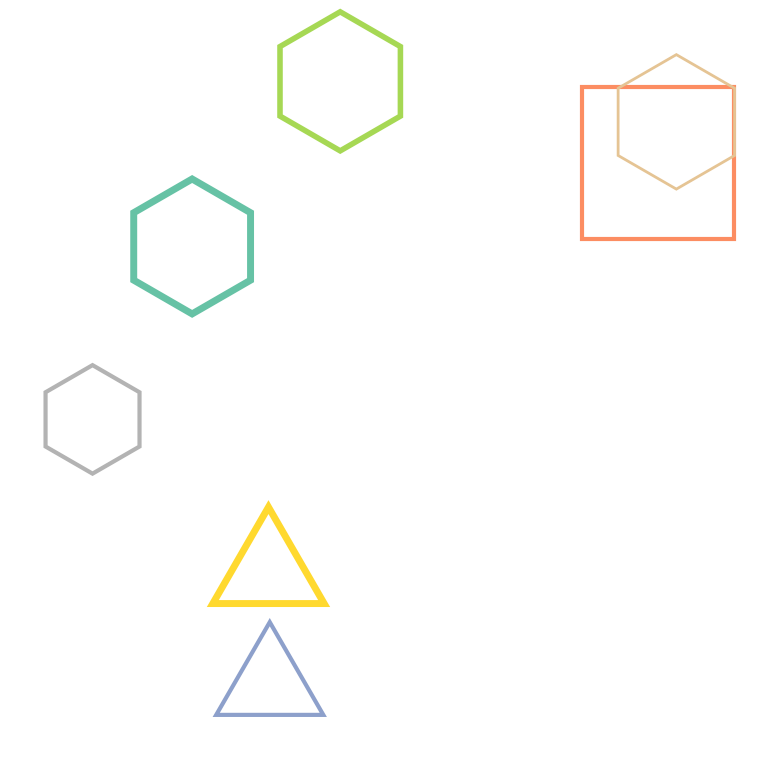[{"shape": "hexagon", "thickness": 2.5, "radius": 0.44, "center": [0.25, 0.68]}, {"shape": "square", "thickness": 1.5, "radius": 0.49, "center": [0.854, 0.789]}, {"shape": "triangle", "thickness": 1.5, "radius": 0.4, "center": [0.35, 0.112]}, {"shape": "hexagon", "thickness": 2, "radius": 0.45, "center": [0.442, 0.894]}, {"shape": "triangle", "thickness": 2.5, "radius": 0.42, "center": [0.349, 0.258]}, {"shape": "hexagon", "thickness": 1, "radius": 0.44, "center": [0.878, 0.842]}, {"shape": "hexagon", "thickness": 1.5, "radius": 0.35, "center": [0.12, 0.455]}]